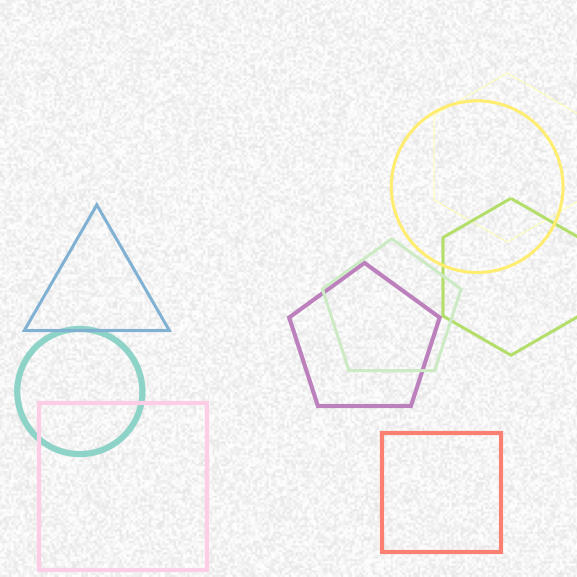[{"shape": "circle", "thickness": 3, "radius": 0.54, "center": [0.138, 0.321]}, {"shape": "hexagon", "thickness": 0.5, "radius": 0.73, "center": [0.878, 0.726]}, {"shape": "square", "thickness": 2, "radius": 0.51, "center": [0.765, 0.146]}, {"shape": "triangle", "thickness": 1.5, "radius": 0.72, "center": [0.168, 0.499]}, {"shape": "hexagon", "thickness": 1.5, "radius": 0.68, "center": [0.885, 0.52]}, {"shape": "square", "thickness": 2, "radius": 0.72, "center": [0.213, 0.157]}, {"shape": "pentagon", "thickness": 2, "radius": 0.69, "center": [0.631, 0.407]}, {"shape": "pentagon", "thickness": 1.5, "radius": 0.63, "center": [0.678, 0.46]}, {"shape": "circle", "thickness": 1.5, "radius": 0.74, "center": [0.826, 0.676]}]